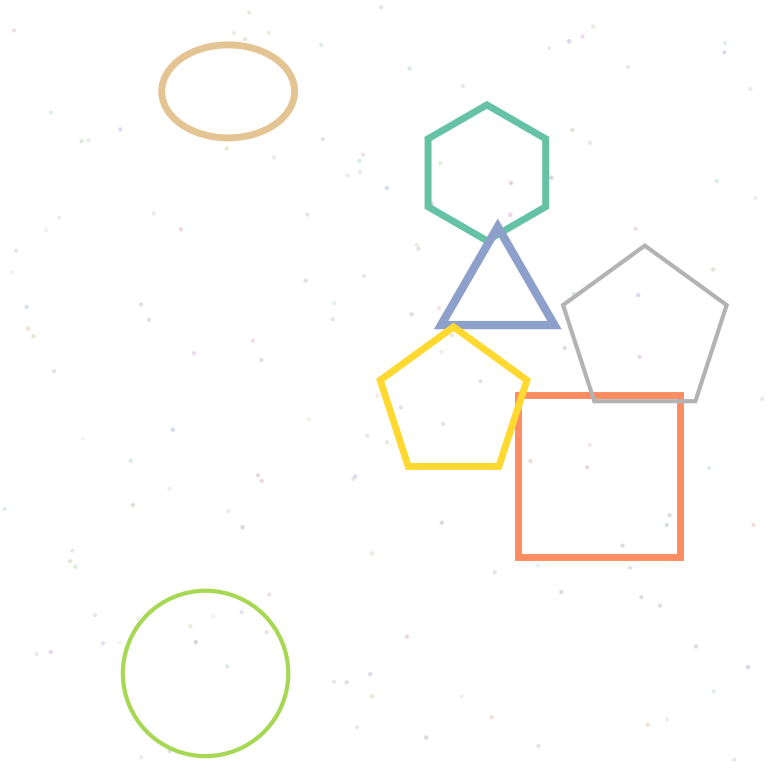[{"shape": "hexagon", "thickness": 2.5, "radius": 0.44, "center": [0.632, 0.776]}, {"shape": "square", "thickness": 2.5, "radius": 0.53, "center": [0.778, 0.382]}, {"shape": "triangle", "thickness": 3, "radius": 0.43, "center": [0.646, 0.62]}, {"shape": "circle", "thickness": 1.5, "radius": 0.54, "center": [0.267, 0.125]}, {"shape": "pentagon", "thickness": 2.5, "radius": 0.5, "center": [0.589, 0.475]}, {"shape": "oval", "thickness": 2.5, "radius": 0.43, "center": [0.296, 0.881]}, {"shape": "pentagon", "thickness": 1.5, "radius": 0.56, "center": [0.837, 0.569]}]